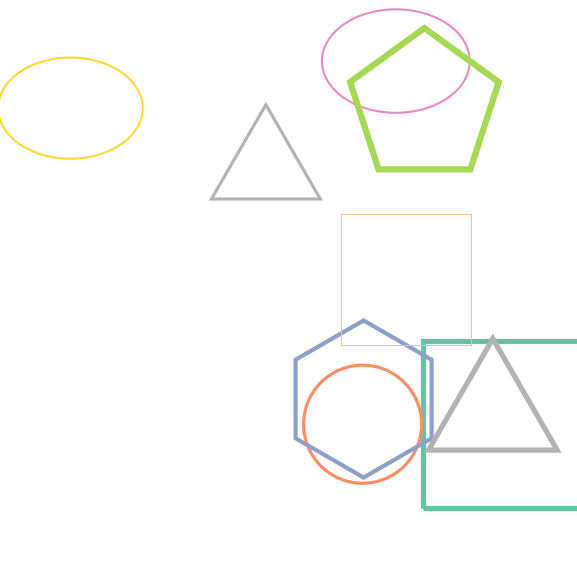[{"shape": "square", "thickness": 2.5, "radius": 0.72, "center": [0.876, 0.264]}, {"shape": "circle", "thickness": 1.5, "radius": 0.51, "center": [0.628, 0.265]}, {"shape": "hexagon", "thickness": 2, "radius": 0.68, "center": [0.63, 0.308]}, {"shape": "oval", "thickness": 1, "radius": 0.64, "center": [0.685, 0.893]}, {"shape": "pentagon", "thickness": 3, "radius": 0.68, "center": [0.735, 0.815]}, {"shape": "oval", "thickness": 1, "radius": 0.63, "center": [0.122, 0.812]}, {"shape": "square", "thickness": 0.5, "radius": 0.56, "center": [0.703, 0.515]}, {"shape": "triangle", "thickness": 1.5, "radius": 0.54, "center": [0.46, 0.709]}, {"shape": "triangle", "thickness": 2.5, "radius": 0.64, "center": [0.853, 0.284]}]